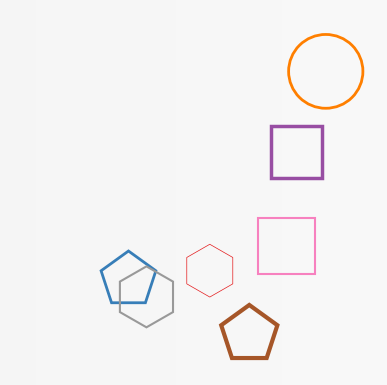[{"shape": "hexagon", "thickness": 0.5, "radius": 0.34, "center": [0.541, 0.297]}, {"shape": "pentagon", "thickness": 2, "radius": 0.37, "center": [0.332, 0.274]}, {"shape": "square", "thickness": 2.5, "radius": 0.33, "center": [0.765, 0.605]}, {"shape": "circle", "thickness": 2, "radius": 0.48, "center": [0.841, 0.815]}, {"shape": "pentagon", "thickness": 3, "radius": 0.38, "center": [0.643, 0.132]}, {"shape": "square", "thickness": 1.5, "radius": 0.37, "center": [0.739, 0.361]}, {"shape": "hexagon", "thickness": 1.5, "radius": 0.4, "center": [0.378, 0.229]}]